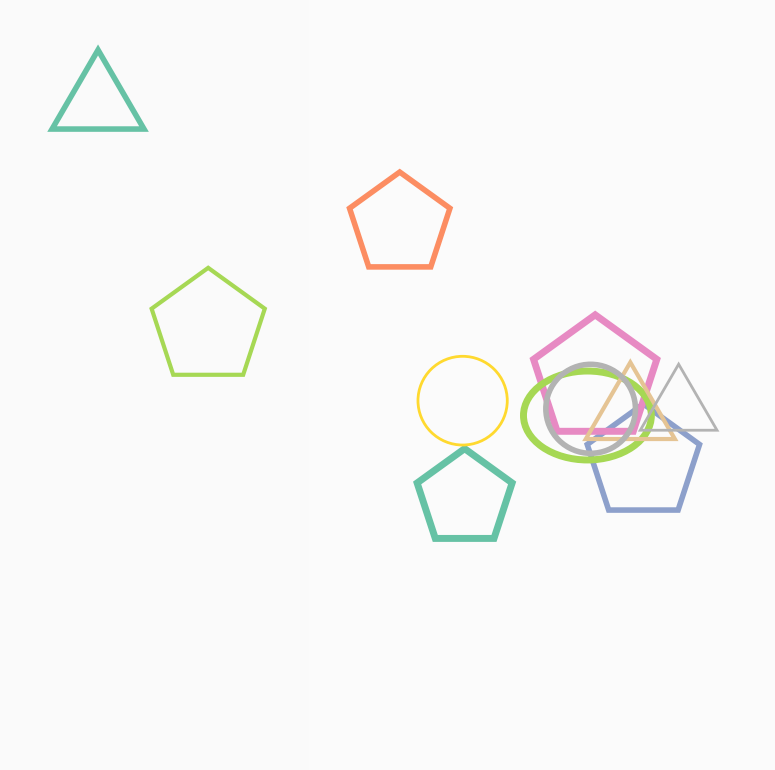[{"shape": "triangle", "thickness": 2, "radius": 0.34, "center": [0.127, 0.867]}, {"shape": "pentagon", "thickness": 2.5, "radius": 0.32, "center": [0.6, 0.353]}, {"shape": "pentagon", "thickness": 2, "radius": 0.34, "center": [0.516, 0.708]}, {"shape": "pentagon", "thickness": 2, "radius": 0.38, "center": [0.83, 0.399]}, {"shape": "pentagon", "thickness": 2.5, "radius": 0.42, "center": [0.768, 0.508]}, {"shape": "pentagon", "thickness": 1.5, "radius": 0.38, "center": [0.269, 0.575]}, {"shape": "oval", "thickness": 2.5, "radius": 0.41, "center": [0.758, 0.46]}, {"shape": "circle", "thickness": 1, "radius": 0.29, "center": [0.597, 0.48]}, {"shape": "triangle", "thickness": 1.5, "radius": 0.33, "center": [0.813, 0.463]}, {"shape": "triangle", "thickness": 1, "radius": 0.29, "center": [0.876, 0.47]}, {"shape": "circle", "thickness": 2, "radius": 0.29, "center": [0.762, 0.469]}]